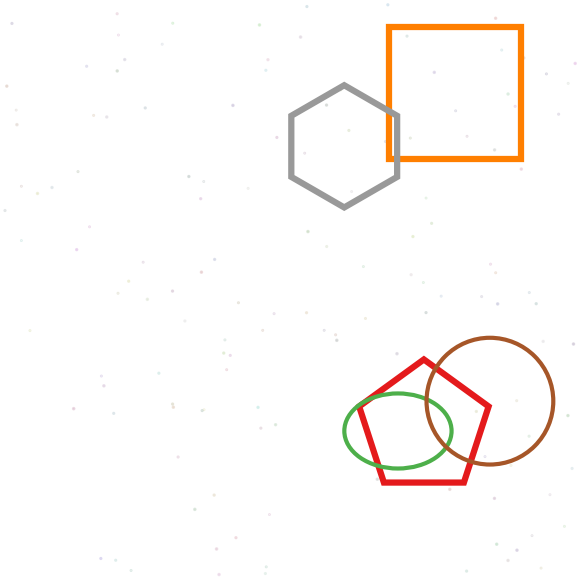[{"shape": "pentagon", "thickness": 3, "radius": 0.59, "center": [0.734, 0.259]}, {"shape": "oval", "thickness": 2, "radius": 0.46, "center": [0.689, 0.253]}, {"shape": "square", "thickness": 3, "radius": 0.57, "center": [0.788, 0.837]}, {"shape": "circle", "thickness": 2, "radius": 0.55, "center": [0.848, 0.304]}, {"shape": "hexagon", "thickness": 3, "radius": 0.53, "center": [0.596, 0.746]}]